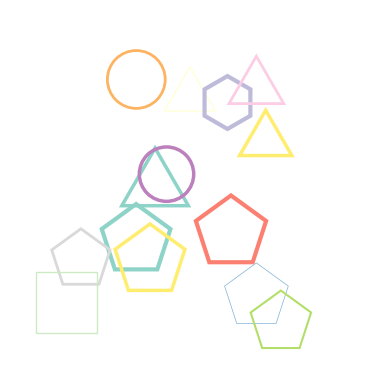[{"shape": "pentagon", "thickness": 3, "radius": 0.47, "center": [0.354, 0.376]}, {"shape": "triangle", "thickness": 2.5, "radius": 0.5, "center": [0.403, 0.516]}, {"shape": "triangle", "thickness": 0.5, "radius": 0.38, "center": [0.493, 0.75]}, {"shape": "hexagon", "thickness": 3, "radius": 0.34, "center": [0.591, 0.734]}, {"shape": "pentagon", "thickness": 3, "radius": 0.48, "center": [0.6, 0.396]}, {"shape": "pentagon", "thickness": 0.5, "radius": 0.43, "center": [0.666, 0.23]}, {"shape": "circle", "thickness": 2, "radius": 0.38, "center": [0.354, 0.794]}, {"shape": "pentagon", "thickness": 1.5, "radius": 0.41, "center": [0.73, 0.163]}, {"shape": "triangle", "thickness": 2, "radius": 0.41, "center": [0.666, 0.772]}, {"shape": "pentagon", "thickness": 2, "radius": 0.4, "center": [0.21, 0.326]}, {"shape": "circle", "thickness": 2.5, "radius": 0.35, "center": [0.432, 0.548]}, {"shape": "square", "thickness": 1, "radius": 0.4, "center": [0.173, 0.214]}, {"shape": "triangle", "thickness": 2.5, "radius": 0.39, "center": [0.69, 0.635]}, {"shape": "pentagon", "thickness": 2.5, "radius": 0.48, "center": [0.39, 0.323]}]